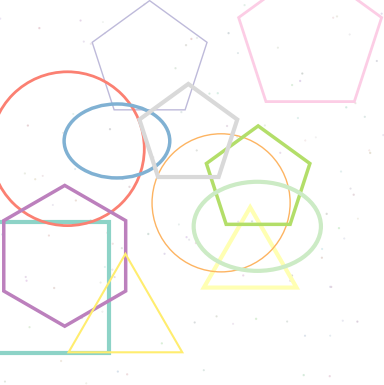[{"shape": "square", "thickness": 3, "radius": 0.85, "center": [0.114, 0.252]}, {"shape": "triangle", "thickness": 3, "radius": 0.69, "center": [0.65, 0.323]}, {"shape": "pentagon", "thickness": 1, "radius": 0.78, "center": [0.389, 0.842]}, {"shape": "circle", "thickness": 2, "radius": 1.0, "center": [0.175, 0.614]}, {"shape": "oval", "thickness": 2.5, "radius": 0.69, "center": [0.304, 0.634]}, {"shape": "circle", "thickness": 1, "radius": 0.9, "center": [0.574, 0.473]}, {"shape": "pentagon", "thickness": 2.5, "radius": 0.71, "center": [0.671, 0.532]}, {"shape": "pentagon", "thickness": 2, "radius": 0.98, "center": [0.806, 0.894]}, {"shape": "pentagon", "thickness": 3, "radius": 0.67, "center": [0.489, 0.648]}, {"shape": "hexagon", "thickness": 2.5, "radius": 0.91, "center": [0.168, 0.336]}, {"shape": "oval", "thickness": 3, "radius": 0.83, "center": [0.668, 0.412]}, {"shape": "triangle", "thickness": 1.5, "radius": 0.85, "center": [0.326, 0.17]}]